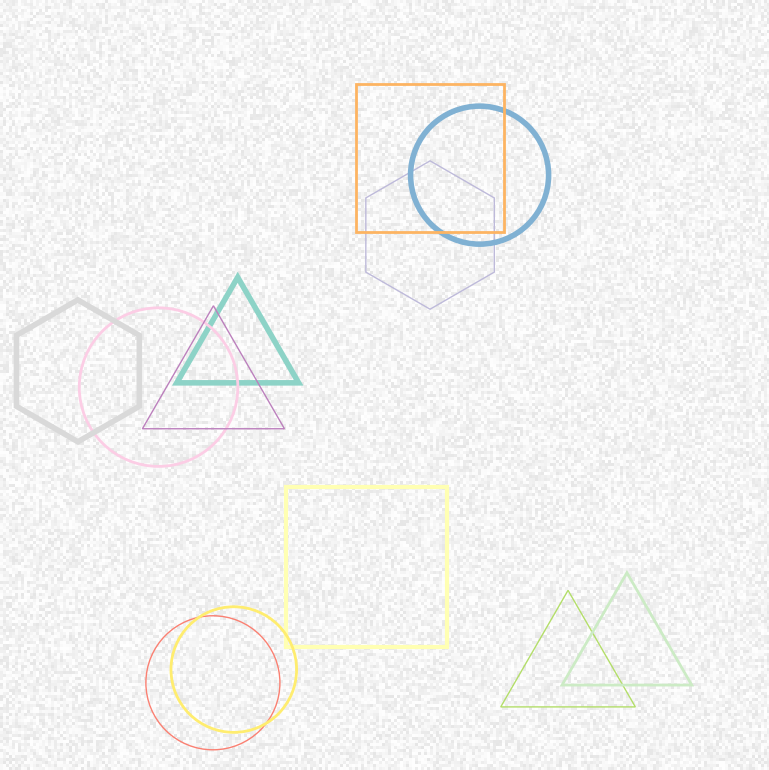[{"shape": "triangle", "thickness": 2, "radius": 0.46, "center": [0.309, 0.549]}, {"shape": "square", "thickness": 1.5, "radius": 0.52, "center": [0.475, 0.264]}, {"shape": "hexagon", "thickness": 0.5, "radius": 0.48, "center": [0.559, 0.695]}, {"shape": "circle", "thickness": 0.5, "radius": 0.44, "center": [0.276, 0.113]}, {"shape": "circle", "thickness": 2, "radius": 0.45, "center": [0.623, 0.773]}, {"shape": "square", "thickness": 1, "radius": 0.48, "center": [0.558, 0.795]}, {"shape": "triangle", "thickness": 0.5, "radius": 0.5, "center": [0.738, 0.132]}, {"shape": "circle", "thickness": 1, "radius": 0.51, "center": [0.206, 0.497]}, {"shape": "hexagon", "thickness": 2, "radius": 0.46, "center": [0.101, 0.518]}, {"shape": "triangle", "thickness": 0.5, "radius": 0.53, "center": [0.277, 0.496]}, {"shape": "triangle", "thickness": 1, "radius": 0.49, "center": [0.814, 0.159]}, {"shape": "circle", "thickness": 1, "radius": 0.41, "center": [0.304, 0.13]}]